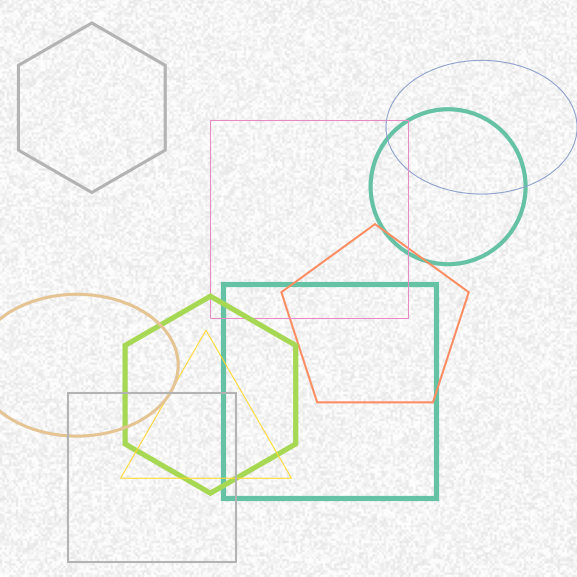[{"shape": "square", "thickness": 2.5, "radius": 0.92, "center": [0.571, 0.322]}, {"shape": "circle", "thickness": 2, "radius": 0.67, "center": [0.776, 0.676]}, {"shape": "pentagon", "thickness": 1, "radius": 0.85, "center": [0.649, 0.44]}, {"shape": "oval", "thickness": 0.5, "radius": 0.83, "center": [0.834, 0.779]}, {"shape": "square", "thickness": 0.5, "radius": 0.86, "center": [0.535, 0.62]}, {"shape": "hexagon", "thickness": 2.5, "radius": 0.85, "center": [0.364, 0.316]}, {"shape": "triangle", "thickness": 0.5, "radius": 0.85, "center": [0.357, 0.256]}, {"shape": "oval", "thickness": 1.5, "radius": 0.88, "center": [0.133, 0.367]}, {"shape": "square", "thickness": 1, "radius": 0.73, "center": [0.263, 0.172]}, {"shape": "hexagon", "thickness": 1.5, "radius": 0.73, "center": [0.159, 0.813]}]